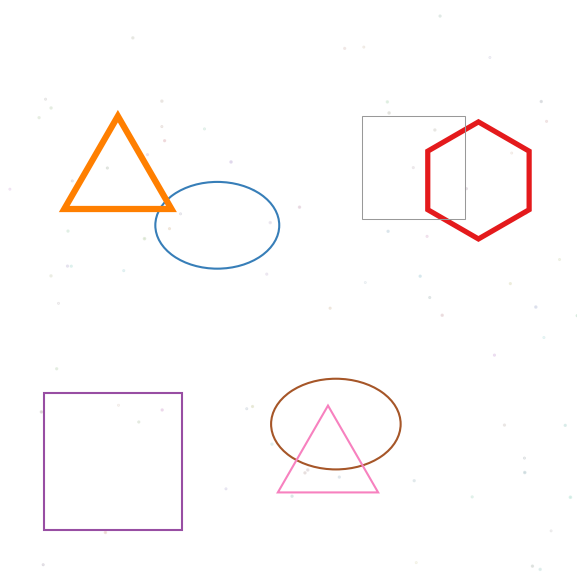[{"shape": "hexagon", "thickness": 2.5, "radius": 0.51, "center": [0.828, 0.687]}, {"shape": "oval", "thickness": 1, "radius": 0.54, "center": [0.376, 0.609]}, {"shape": "square", "thickness": 1, "radius": 0.59, "center": [0.196, 0.2]}, {"shape": "triangle", "thickness": 3, "radius": 0.54, "center": [0.204, 0.691]}, {"shape": "oval", "thickness": 1, "radius": 0.56, "center": [0.582, 0.265]}, {"shape": "triangle", "thickness": 1, "radius": 0.5, "center": [0.568, 0.197]}, {"shape": "square", "thickness": 0.5, "radius": 0.45, "center": [0.716, 0.709]}]